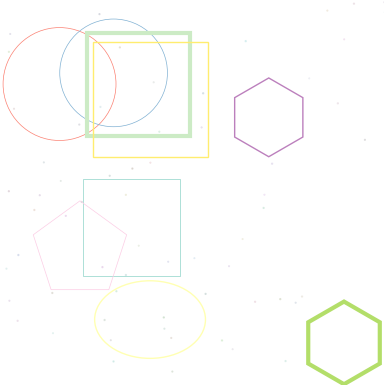[{"shape": "square", "thickness": 0.5, "radius": 0.63, "center": [0.343, 0.409]}, {"shape": "oval", "thickness": 1, "radius": 0.72, "center": [0.39, 0.17]}, {"shape": "circle", "thickness": 0.5, "radius": 0.73, "center": [0.155, 0.782]}, {"shape": "circle", "thickness": 0.5, "radius": 0.7, "center": [0.295, 0.811]}, {"shape": "hexagon", "thickness": 3, "radius": 0.54, "center": [0.894, 0.109]}, {"shape": "pentagon", "thickness": 0.5, "radius": 0.64, "center": [0.208, 0.351]}, {"shape": "hexagon", "thickness": 1, "radius": 0.51, "center": [0.698, 0.695]}, {"shape": "square", "thickness": 3, "radius": 0.67, "center": [0.361, 0.781]}, {"shape": "square", "thickness": 1, "radius": 0.75, "center": [0.392, 0.743]}]